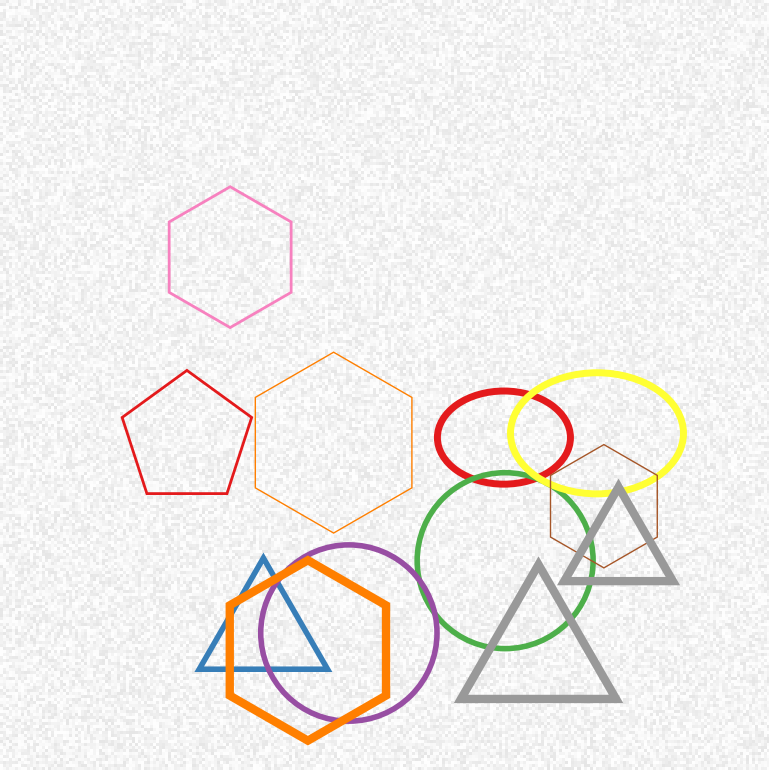[{"shape": "oval", "thickness": 2.5, "radius": 0.43, "center": [0.654, 0.432]}, {"shape": "pentagon", "thickness": 1, "radius": 0.44, "center": [0.243, 0.431]}, {"shape": "triangle", "thickness": 2, "radius": 0.48, "center": [0.342, 0.179]}, {"shape": "circle", "thickness": 2, "radius": 0.57, "center": [0.656, 0.272]}, {"shape": "circle", "thickness": 2, "radius": 0.57, "center": [0.453, 0.178]}, {"shape": "hexagon", "thickness": 3, "radius": 0.59, "center": [0.4, 0.155]}, {"shape": "hexagon", "thickness": 0.5, "radius": 0.59, "center": [0.433, 0.425]}, {"shape": "oval", "thickness": 2.5, "radius": 0.56, "center": [0.775, 0.437]}, {"shape": "hexagon", "thickness": 0.5, "radius": 0.4, "center": [0.784, 0.343]}, {"shape": "hexagon", "thickness": 1, "radius": 0.46, "center": [0.299, 0.666]}, {"shape": "triangle", "thickness": 3, "radius": 0.41, "center": [0.803, 0.286]}, {"shape": "triangle", "thickness": 3, "radius": 0.58, "center": [0.699, 0.15]}]